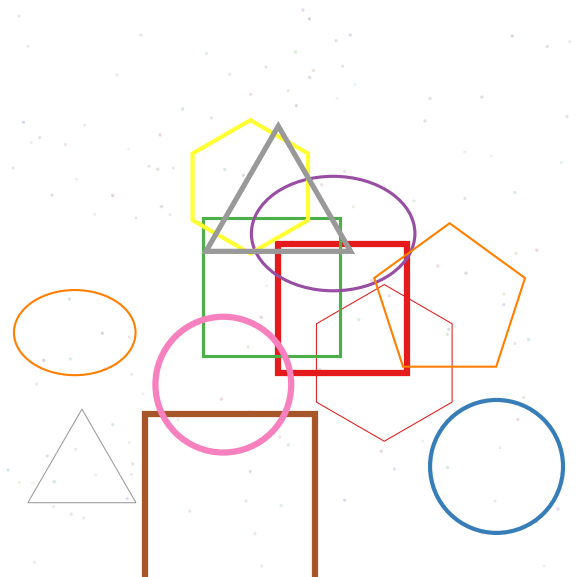[{"shape": "square", "thickness": 3, "radius": 0.56, "center": [0.593, 0.465]}, {"shape": "hexagon", "thickness": 0.5, "radius": 0.68, "center": [0.665, 0.371]}, {"shape": "circle", "thickness": 2, "radius": 0.58, "center": [0.86, 0.191]}, {"shape": "square", "thickness": 1.5, "radius": 0.6, "center": [0.47, 0.502]}, {"shape": "oval", "thickness": 1.5, "radius": 0.71, "center": [0.577, 0.595]}, {"shape": "pentagon", "thickness": 1, "radius": 0.69, "center": [0.779, 0.475]}, {"shape": "oval", "thickness": 1, "radius": 0.53, "center": [0.129, 0.423]}, {"shape": "hexagon", "thickness": 2, "radius": 0.58, "center": [0.433, 0.676]}, {"shape": "square", "thickness": 3, "radius": 0.74, "center": [0.398, 0.135]}, {"shape": "circle", "thickness": 3, "radius": 0.59, "center": [0.387, 0.333]}, {"shape": "triangle", "thickness": 2.5, "radius": 0.72, "center": [0.482, 0.636]}, {"shape": "triangle", "thickness": 0.5, "radius": 0.54, "center": [0.142, 0.183]}]